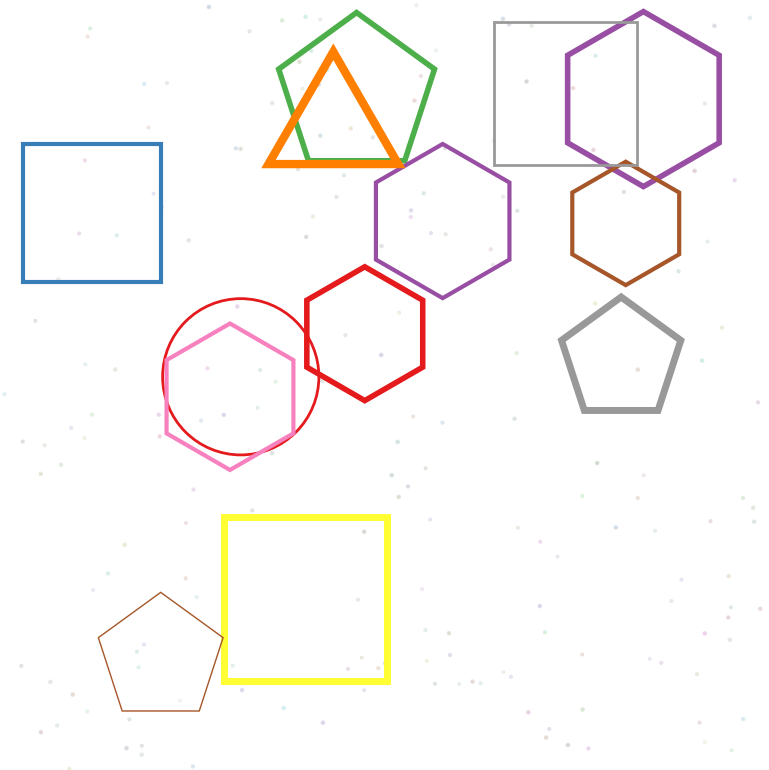[{"shape": "circle", "thickness": 1, "radius": 0.51, "center": [0.313, 0.511]}, {"shape": "hexagon", "thickness": 2, "radius": 0.43, "center": [0.474, 0.567]}, {"shape": "square", "thickness": 1.5, "radius": 0.45, "center": [0.12, 0.724]}, {"shape": "pentagon", "thickness": 2, "radius": 0.53, "center": [0.463, 0.877]}, {"shape": "hexagon", "thickness": 1.5, "radius": 0.5, "center": [0.575, 0.713]}, {"shape": "hexagon", "thickness": 2, "radius": 0.57, "center": [0.836, 0.871]}, {"shape": "triangle", "thickness": 3, "radius": 0.49, "center": [0.433, 0.836]}, {"shape": "square", "thickness": 2.5, "radius": 0.53, "center": [0.397, 0.222]}, {"shape": "pentagon", "thickness": 0.5, "radius": 0.43, "center": [0.209, 0.146]}, {"shape": "hexagon", "thickness": 1.5, "radius": 0.4, "center": [0.813, 0.71]}, {"shape": "hexagon", "thickness": 1.5, "radius": 0.48, "center": [0.299, 0.485]}, {"shape": "pentagon", "thickness": 2.5, "radius": 0.41, "center": [0.807, 0.533]}, {"shape": "square", "thickness": 1, "radius": 0.46, "center": [0.734, 0.879]}]